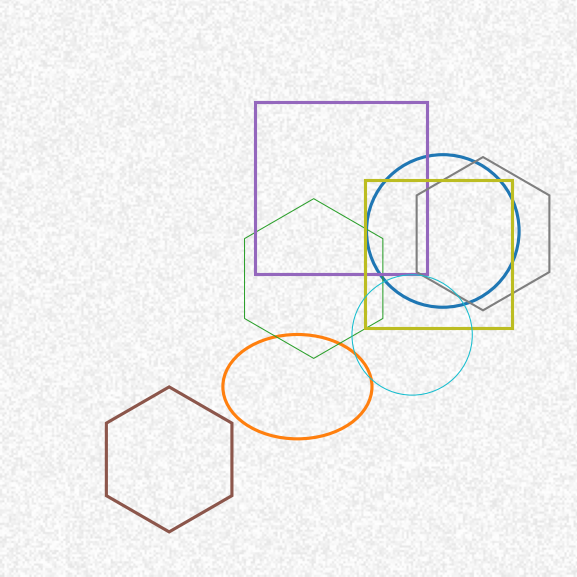[{"shape": "circle", "thickness": 1.5, "radius": 0.66, "center": [0.767, 0.599]}, {"shape": "oval", "thickness": 1.5, "radius": 0.65, "center": [0.515, 0.33]}, {"shape": "hexagon", "thickness": 0.5, "radius": 0.69, "center": [0.543, 0.517]}, {"shape": "square", "thickness": 1.5, "radius": 0.75, "center": [0.591, 0.674]}, {"shape": "hexagon", "thickness": 1.5, "radius": 0.63, "center": [0.293, 0.204]}, {"shape": "hexagon", "thickness": 1, "radius": 0.66, "center": [0.836, 0.594]}, {"shape": "square", "thickness": 1.5, "radius": 0.64, "center": [0.76, 0.559]}, {"shape": "circle", "thickness": 0.5, "radius": 0.52, "center": [0.714, 0.419]}]